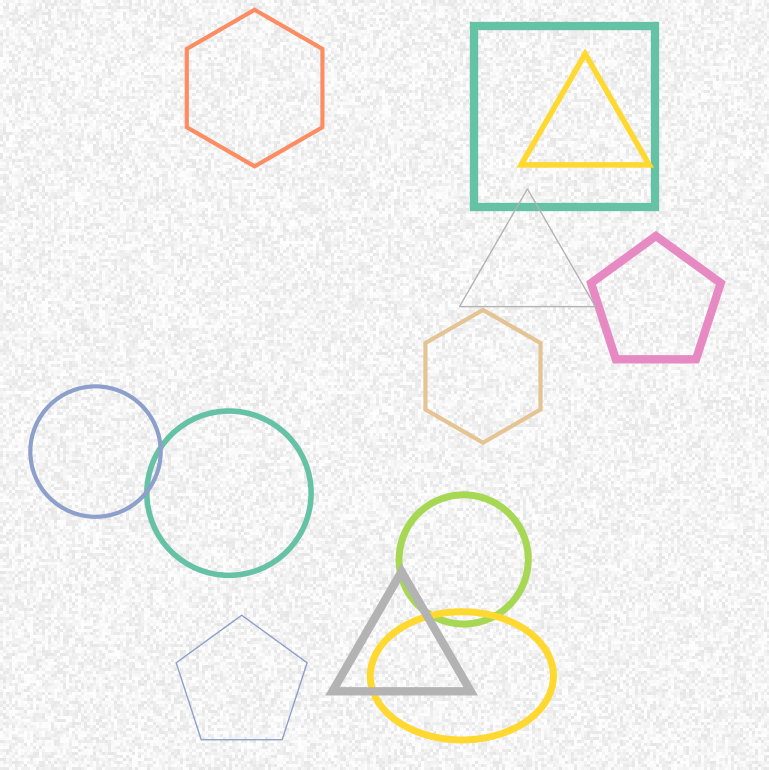[{"shape": "square", "thickness": 3, "radius": 0.59, "center": [0.733, 0.849]}, {"shape": "circle", "thickness": 2, "radius": 0.53, "center": [0.297, 0.36]}, {"shape": "hexagon", "thickness": 1.5, "radius": 0.51, "center": [0.331, 0.886]}, {"shape": "pentagon", "thickness": 0.5, "radius": 0.45, "center": [0.314, 0.112]}, {"shape": "circle", "thickness": 1.5, "radius": 0.42, "center": [0.124, 0.414]}, {"shape": "pentagon", "thickness": 3, "radius": 0.44, "center": [0.852, 0.605]}, {"shape": "circle", "thickness": 2.5, "radius": 0.42, "center": [0.602, 0.273]}, {"shape": "triangle", "thickness": 2, "radius": 0.48, "center": [0.76, 0.834]}, {"shape": "oval", "thickness": 2.5, "radius": 0.59, "center": [0.6, 0.122]}, {"shape": "hexagon", "thickness": 1.5, "radius": 0.43, "center": [0.627, 0.511]}, {"shape": "triangle", "thickness": 0.5, "radius": 0.51, "center": [0.685, 0.653]}, {"shape": "triangle", "thickness": 3, "radius": 0.52, "center": [0.522, 0.154]}]